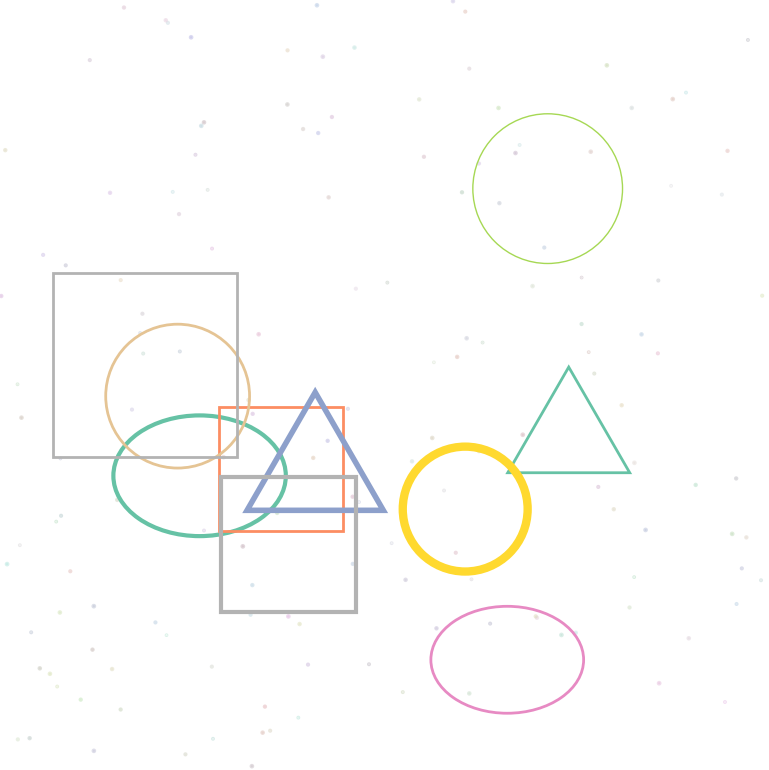[{"shape": "triangle", "thickness": 1, "radius": 0.46, "center": [0.739, 0.432]}, {"shape": "oval", "thickness": 1.5, "radius": 0.56, "center": [0.259, 0.382]}, {"shape": "square", "thickness": 1, "radius": 0.4, "center": [0.365, 0.391]}, {"shape": "triangle", "thickness": 2, "radius": 0.51, "center": [0.409, 0.388]}, {"shape": "oval", "thickness": 1, "radius": 0.5, "center": [0.659, 0.143]}, {"shape": "circle", "thickness": 0.5, "radius": 0.49, "center": [0.711, 0.755]}, {"shape": "circle", "thickness": 3, "radius": 0.41, "center": [0.604, 0.339]}, {"shape": "circle", "thickness": 1, "radius": 0.47, "center": [0.231, 0.486]}, {"shape": "square", "thickness": 1, "radius": 0.6, "center": [0.188, 0.526]}, {"shape": "square", "thickness": 1.5, "radius": 0.44, "center": [0.375, 0.293]}]